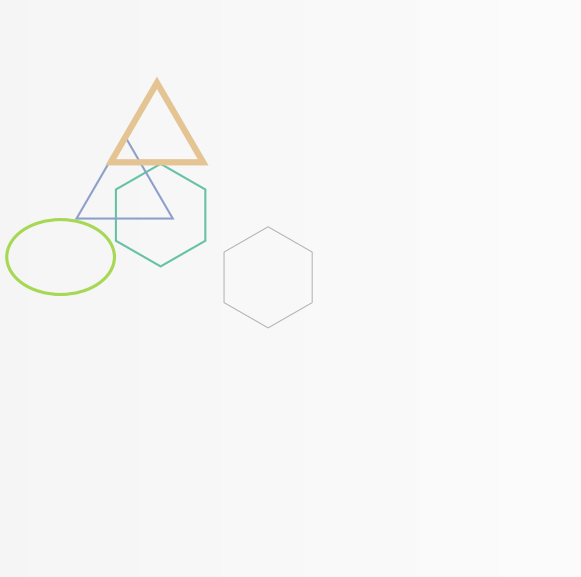[{"shape": "hexagon", "thickness": 1, "radius": 0.44, "center": [0.276, 0.627]}, {"shape": "triangle", "thickness": 1, "radius": 0.48, "center": [0.214, 0.668]}, {"shape": "oval", "thickness": 1.5, "radius": 0.46, "center": [0.104, 0.554]}, {"shape": "triangle", "thickness": 3, "radius": 0.46, "center": [0.27, 0.764]}, {"shape": "hexagon", "thickness": 0.5, "radius": 0.44, "center": [0.461, 0.519]}]